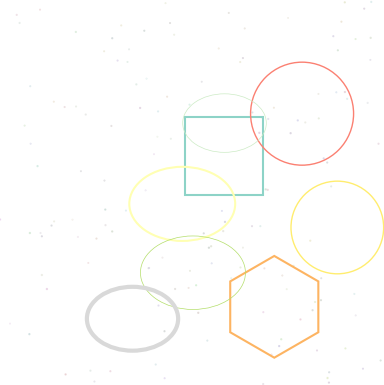[{"shape": "square", "thickness": 1.5, "radius": 0.5, "center": [0.581, 0.595]}, {"shape": "oval", "thickness": 1.5, "radius": 0.69, "center": [0.473, 0.47]}, {"shape": "circle", "thickness": 1, "radius": 0.67, "center": [0.785, 0.705]}, {"shape": "hexagon", "thickness": 1.5, "radius": 0.66, "center": [0.712, 0.203]}, {"shape": "oval", "thickness": 0.5, "radius": 0.68, "center": [0.501, 0.292]}, {"shape": "oval", "thickness": 3, "radius": 0.59, "center": [0.344, 0.172]}, {"shape": "oval", "thickness": 0.5, "radius": 0.54, "center": [0.583, 0.68]}, {"shape": "circle", "thickness": 1, "radius": 0.6, "center": [0.876, 0.409]}]